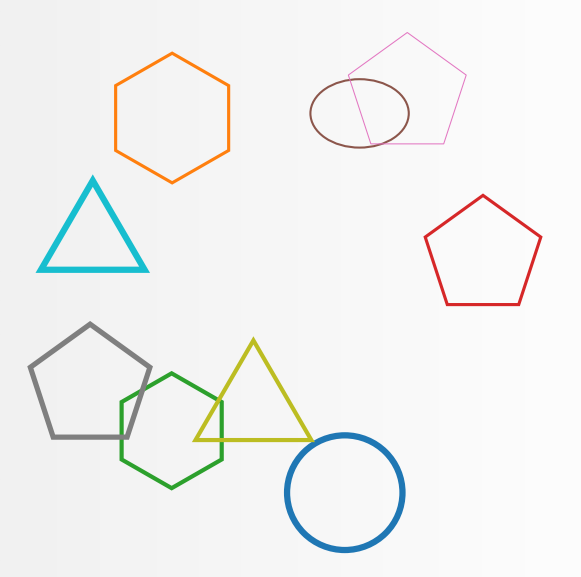[{"shape": "circle", "thickness": 3, "radius": 0.5, "center": [0.593, 0.146]}, {"shape": "hexagon", "thickness": 1.5, "radius": 0.56, "center": [0.296, 0.795]}, {"shape": "hexagon", "thickness": 2, "radius": 0.5, "center": [0.295, 0.253]}, {"shape": "pentagon", "thickness": 1.5, "radius": 0.52, "center": [0.831, 0.556]}, {"shape": "oval", "thickness": 1, "radius": 0.42, "center": [0.619, 0.803]}, {"shape": "pentagon", "thickness": 0.5, "radius": 0.53, "center": [0.701, 0.836]}, {"shape": "pentagon", "thickness": 2.5, "radius": 0.54, "center": [0.155, 0.33]}, {"shape": "triangle", "thickness": 2, "radius": 0.58, "center": [0.436, 0.295]}, {"shape": "triangle", "thickness": 3, "radius": 0.51, "center": [0.16, 0.583]}]